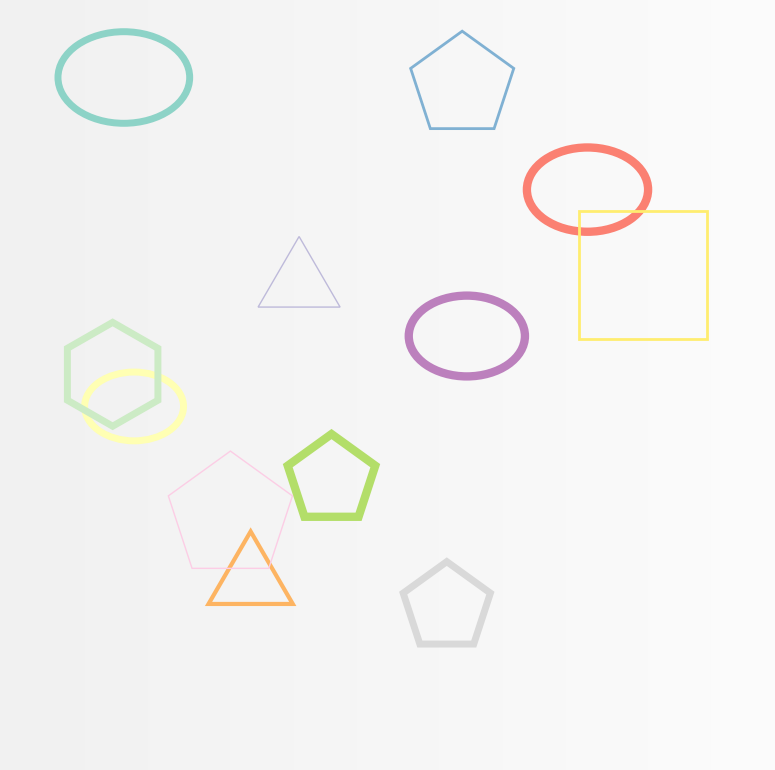[{"shape": "oval", "thickness": 2.5, "radius": 0.42, "center": [0.16, 0.899]}, {"shape": "oval", "thickness": 2.5, "radius": 0.32, "center": [0.173, 0.472]}, {"shape": "triangle", "thickness": 0.5, "radius": 0.31, "center": [0.386, 0.632]}, {"shape": "oval", "thickness": 3, "radius": 0.39, "center": [0.758, 0.754]}, {"shape": "pentagon", "thickness": 1, "radius": 0.35, "center": [0.596, 0.89]}, {"shape": "triangle", "thickness": 1.5, "radius": 0.31, "center": [0.323, 0.247]}, {"shape": "pentagon", "thickness": 3, "radius": 0.3, "center": [0.428, 0.377]}, {"shape": "pentagon", "thickness": 0.5, "radius": 0.42, "center": [0.297, 0.33]}, {"shape": "pentagon", "thickness": 2.5, "radius": 0.3, "center": [0.576, 0.211]}, {"shape": "oval", "thickness": 3, "radius": 0.37, "center": [0.602, 0.564]}, {"shape": "hexagon", "thickness": 2.5, "radius": 0.34, "center": [0.145, 0.514]}, {"shape": "square", "thickness": 1, "radius": 0.41, "center": [0.83, 0.643]}]